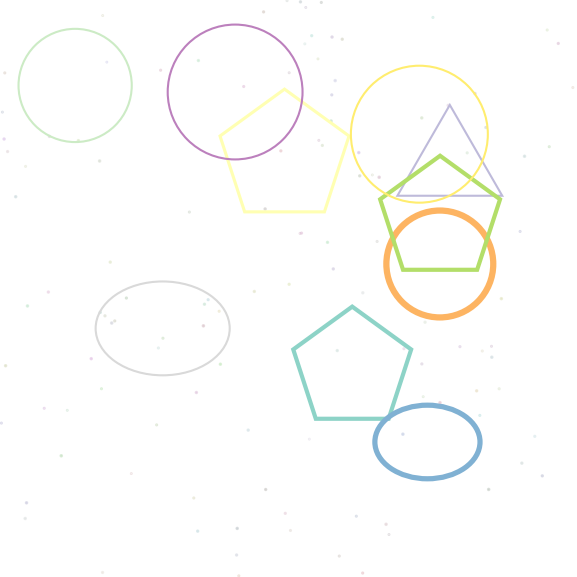[{"shape": "pentagon", "thickness": 2, "radius": 0.54, "center": [0.61, 0.361]}, {"shape": "pentagon", "thickness": 1.5, "radius": 0.59, "center": [0.493, 0.727]}, {"shape": "triangle", "thickness": 1, "radius": 0.52, "center": [0.779, 0.713]}, {"shape": "oval", "thickness": 2.5, "radius": 0.46, "center": [0.74, 0.234]}, {"shape": "circle", "thickness": 3, "radius": 0.46, "center": [0.762, 0.542]}, {"shape": "pentagon", "thickness": 2, "radius": 0.55, "center": [0.762, 0.62]}, {"shape": "oval", "thickness": 1, "radius": 0.58, "center": [0.282, 0.431]}, {"shape": "circle", "thickness": 1, "radius": 0.58, "center": [0.407, 0.84]}, {"shape": "circle", "thickness": 1, "radius": 0.49, "center": [0.13, 0.851]}, {"shape": "circle", "thickness": 1, "radius": 0.59, "center": [0.726, 0.767]}]